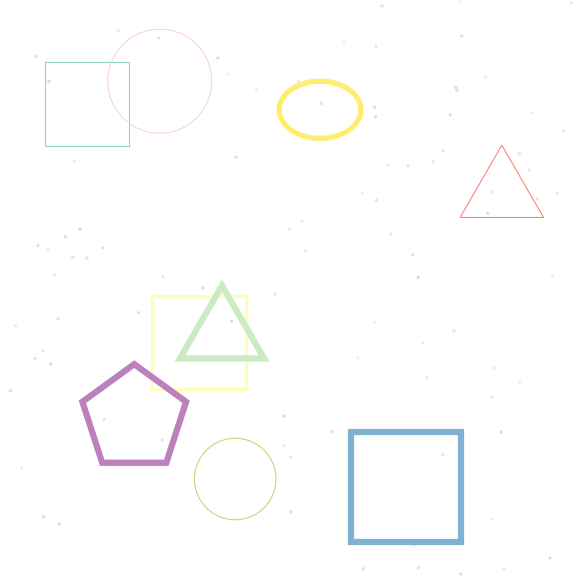[{"shape": "square", "thickness": 0.5, "radius": 0.36, "center": [0.151, 0.819]}, {"shape": "square", "thickness": 1.5, "radius": 0.41, "center": [0.345, 0.406]}, {"shape": "triangle", "thickness": 0.5, "radius": 0.42, "center": [0.869, 0.664]}, {"shape": "square", "thickness": 3, "radius": 0.48, "center": [0.703, 0.156]}, {"shape": "circle", "thickness": 0.5, "radius": 0.35, "center": [0.407, 0.17]}, {"shape": "circle", "thickness": 0.5, "radius": 0.45, "center": [0.277, 0.858]}, {"shape": "pentagon", "thickness": 3, "radius": 0.47, "center": [0.232, 0.274]}, {"shape": "triangle", "thickness": 3, "radius": 0.42, "center": [0.384, 0.421]}, {"shape": "oval", "thickness": 2.5, "radius": 0.35, "center": [0.554, 0.809]}]